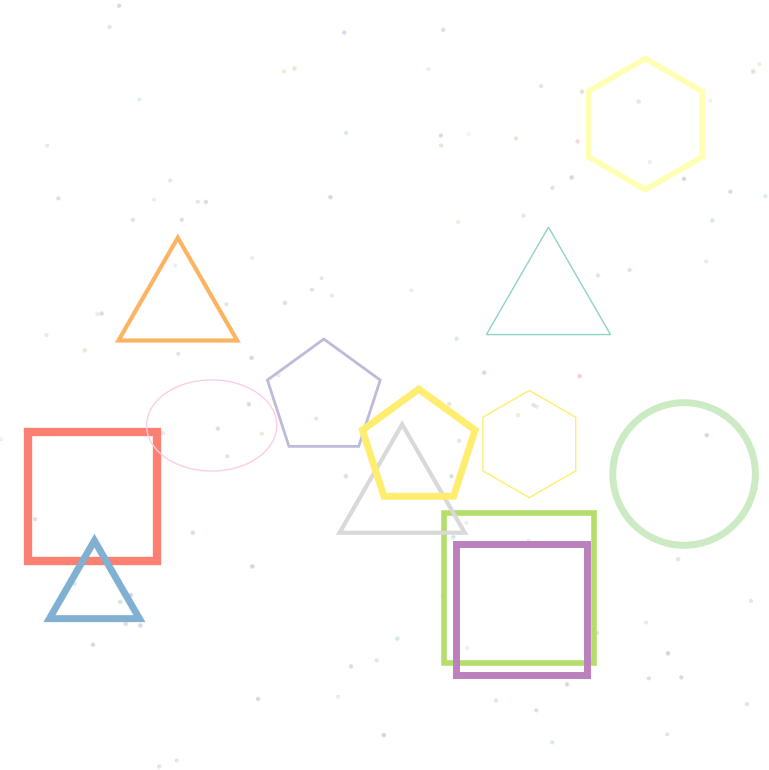[{"shape": "triangle", "thickness": 0.5, "radius": 0.47, "center": [0.712, 0.612]}, {"shape": "hexagon", "thickness": 2, "radius": 0.43, "center": [0.838, 0.839]}, {"shape": "pentagon", "thickness": 1, "radius": 0.39, "center": [0.421, 0.483]}, {"shape": "square", "thickness": 3, "radius": 0.42, "center": [0.12, 0.355]}, {"shape": "triangle", "thickness": 2.5, "radius": 0.34, "center": [0.123, 0.23]}, {"shape": "triangle", "thickness": 1.5, "radius": 0.45, "center": [0.231, 0.602]}, {"shape": "square", "thickness": 2, "radius": 0.49, "center": [0.674, 0.237]}, {"shape": "oval", "thickness": 0.5, "radius": 0.42, "center": [0.275, 0.447]}, {"shape": "triangle", "thickness": 1.5, "radius": 0.47, "center": [0.522, 0.355]}, {"shape": "square", "thickness": 2.5, "radius": 0.43, "center": [0.677, 0.208]}, {"shape": "circle", "thickness": 2.5, "radius": 0.46, "center": [0.888, 0.384]}, {"shape": "hexagon", "thickness": 0.5, "radius": 0.35, "center": [0.687, 0.423]}, {"shape": "pentagon", "thickness": 2.5, "radius": 0.38, "center": [0.544, 0.418]}]